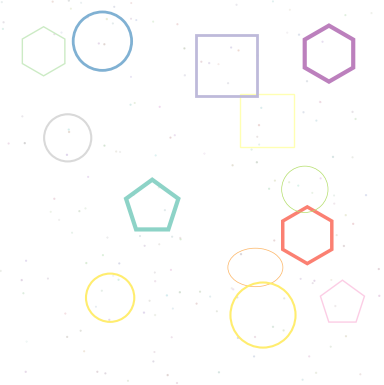[{"shape": "pentagon", "thickness": 3, "radius": 0.36, "center": [0.395, 0.462]}, {"shape": "square", "thickness": 1, "radius": 0.35, "center": [0.693, 0.687]}, {"shape": "square", "thickness": 2, "radius": 0.4, "center": [0.589, 0.83]}, {"shape": "hexagon", "thickness": 2.5, "radius": 0.37, "center": [0.798, 0.389]}, {"shape": "circle", "thickness": 2, "radius": 0.38, "center": [0.266, 0.893]}, {"shape": "oval", "thickness": 0.5, "radius": 0.36, "center": [0.663, 0.305]}, {"shape": "circle", "thickness": 0.5, "radius": 0.3, "center": [0.792, 0.508]}, {"shape": "pentagon", "thickness": 1, "radius": 0.3, "center": [0.889, 0.212]}, {"shape": "circle", "thickness": 1.5, "radius": 0.31, "center": [0.176, 0.642]}, {"shape": "hexagon", "thickness": 3, "radius": 0.36, "center": [0.854, 0.861]}, {"shape": "hexagon", "thickness": 1, "radius": 0.32, "center": [0.113, 0.867]}, {"shape": "circle", "thickness": 1.5, "radius": 0.42, "center": [0.683, 0.182]}, {"shape": "circle", "thickness": 1.5, "radius": 0.31, "center": [0.286, 0.227]}]